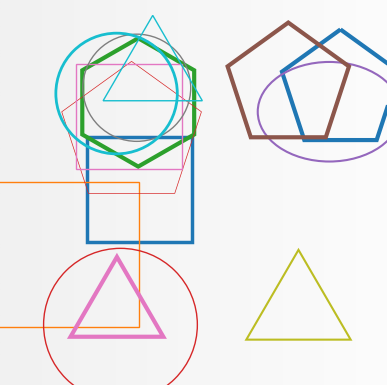[{"shape": "square", "thickness": 2.5, "radius": 0.68, "center": [0.361, 0.508]}, {"shape": "pentagon", "thickness": 3, "radius": 0.79, "center": [0.879, 0.765]}, {"shape": "square", "thickness": 1, "radius": 0.94, "center": [0.171, 0.339]}, {"shape": "hexagon", "thickness": 3, "radius": 0.83, "center": [0.357, 0.734]}, {"shape": "circle", "thickness": 1, "radius": 0.99, "center": [0.311, 0.157]}, {"shape": "pentagon", "thickness": 0.5, "radius": 0.95, "center": [0.34, 0.651]}, {"shape": "oval", "thickness": 1.5, "radius": 0.92, "center": [0.85, 0.71]}, {"shape": "pentagon", "thickness": 3, "radius": 0.82, "center": [0.744, 0.777]}, {"shape": "triangle", "thickness": 3, "radius": 0.69, "center": [0.302, 0.194]}, {"shape": "square", "thickness": 1, "radius": 0.68, "center": [0.333, 0.697]}, {"shape": "circle", "thickness": 1, "radius": 0.7, "center": [0.353, 0.772]}, {"shape": "triangle", "thickness": 1.5, "radius": 0.78, "center": [0.77, 0.196]}, {"shape": "circle", "thickness": 2, "radius": 0.78, "center": [0.301, 0.757]}, {"shape": "triangle", "thickness": 1, "radius": 0.74, "center": [0.394, 0.812]}]